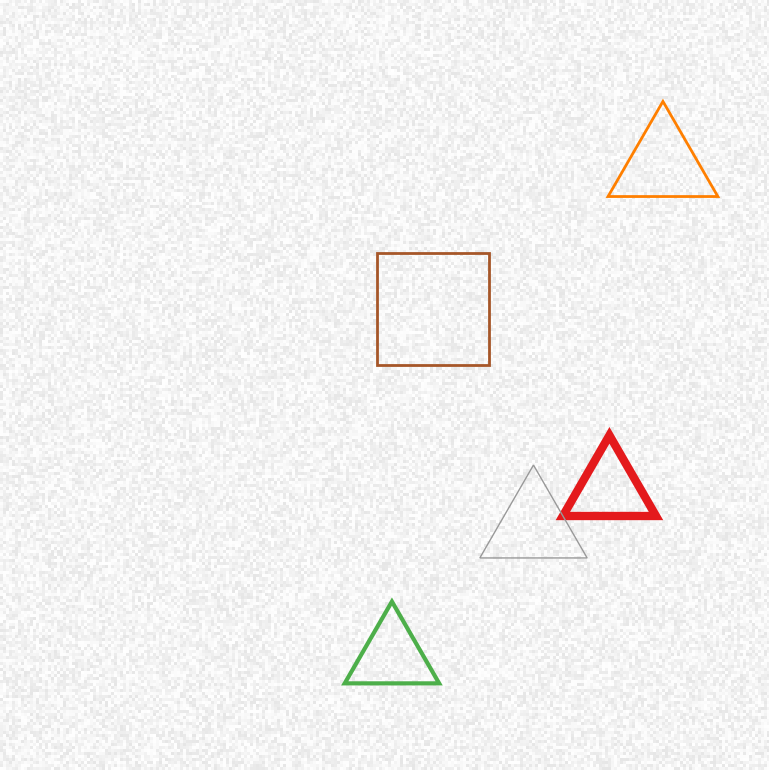[{"shape": "triangle", "thickness": 3, "radius": 0.35, "center": [0.791, 0.365]}, {"shape": "triangle", "thickness": 1.5, "radius": 0.35, "center": [0.509, 0.148]}, {"shape": "triangle", "thickness": 1, "radius": 0.41, "center": [0.861, 0.786]}, {"shape": "square", "thickness": 1, "radius": 0.36, "center": [0.562, 0.599]}, {"shape": "triangle", "thickness": 0.5, "radius": 0.4, "center": [0.693, 0.316]}]